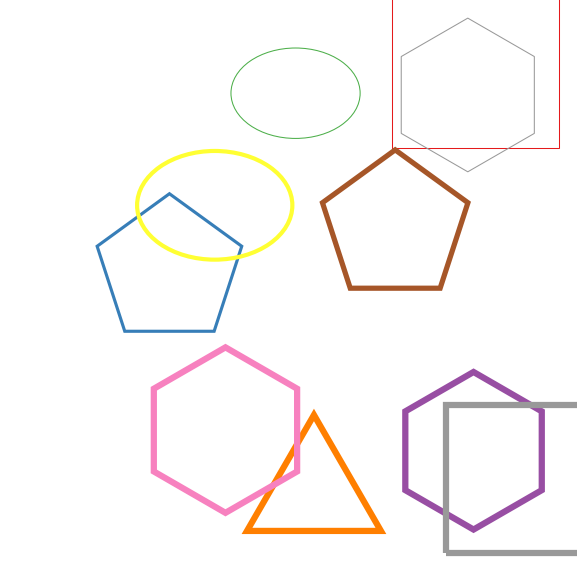[{"shape": "square", "thickness": 0.5, "radius": 0.72, "center": [0.823, 0.888]}, {"shape": "pentagon", "thickness": 1.5, "radius": 0.66, "center": [0.293, 0.532]}, {"shape": "oval", "thickness": 0.5, "radius": 0.56, "center": [0.512, 0.838]}, {"shape": "hexagon", "thickness": 3, "radius": 0.68, "center": [0.82, 0.219]}, {"shape": "triangle", "thickness": 3, "radius": 0.67, "center": [0.544, 0.147]}, {"shape": "oval", "thickness": 2, "radius": 0.67, "center": [0.372, 0.644]}, {"shape": "pentagon", "thickness": 2.5, "radius": 0.66, "center": [0.684, 0.607]}, {"shape": "hexagon", "thickness": 3, "radius": 0.72, "center": [0.39, 0.254]}, {"shape": "square", "thickness": 3, "radius": 0.64, "center": [0.9, 0.17]}, {"shape": "hexagon", "thickness": 0.5, "radius": 0.67, "center": [0.81, 0.835]}]